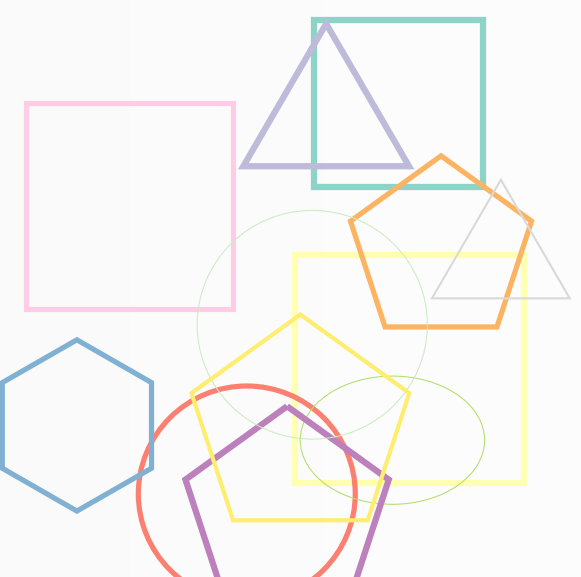[{"shape": "square", "thickness": 3, "radius": 0.72, "center": [0.686, 0.82]}, {"shape": "square", "thickness": 3, "radius": 0.99, "center": [0.704, 0.36]}, {"shape": "triangle", "thickness": 3, "radius": 0.82, "center": [0.561, 0.794]}, {"shape": "circle", "thickness": 2.5, "radius": 0.93, "center": [0.425, 0.144]}, {"shape": "hexagon", "thickness": 2.5, "radius": 0.74, "center": [0.132, 0.262]}, {"shape": "pentagon", "thickness": 2.5, "radius": 0.82, "center": [0.759, 0.566]}, {"shape": "oval", "thickness": 0.5, "radius": 0.79, "center": [0.675, 0.237]}, {"shape": "square", "thickness": 2.5, "radius": 0.89, "center": [0.223, 0.643]}, {"shape": "triangle", "thickness": 1, "radius": 0.68, "center": [0.862, 0.551]}, {"shape": "pentagon", "thickness": 3, "radius": 0.92, "center": [0.494, 0.112]}, {"shape": "circle", "thickness": 0.5, "radius": 0.99, "center": [0.537, 0.437]}, {"shape": "pentagon", "thickness": 2, "radius": 0.98, "center": [0.517, 0.258]}]